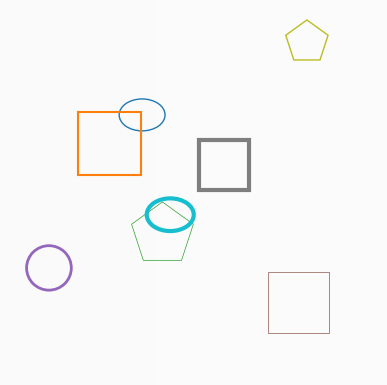[{"shape": "oval", "thickness": 1, "radius": 0.3, "center": [0.367, 0.702]}, {"shape": "square", "thickness": 1.5, "radius": 0.41, "center": [0.281, 0.627]}, {"shape": "pentagon", "thickness": 0.5, "radius": 0.42, "center": [0.419, 0.392]}, {"shape": "circle", "thickness": 2, "radius": 0.29, "center": [0.126, 0.304]}, {"shape": "square", "thickness": 0.5, "radius": 0.39, "center": [0.77, 0.214]}, {"shape": "square", "thickness": 3, "radius": 0.32, "center": [0.579, 0.571]}, {"shape": "pentagon", "thickness": 1, "radius": 0.29, "center": [0.792, 0.891]}, {"shape": "oval", "thickness": 3, "radius": 0.3, "center": [0.439, 0.442]}]